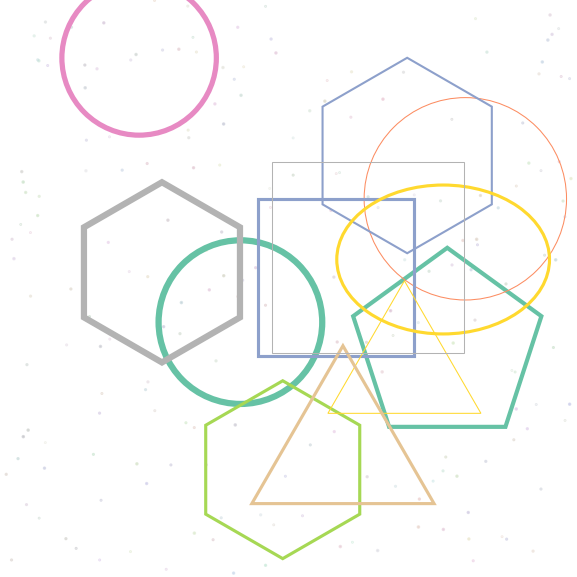[{"shape": "pentagon", "thickness": 2, "radius": 0.86, "center": [0.774, 0.399]}, {"shape": "circle", "thickness": 3, "radius": 0.71, "center": [0.416, 0.441]}, {"shape": "circle", "thickness": 0.5, "radius": 0.88, "center": [0.806, 0.655]}, {"shape": "square", "thickness": 1.5, "radius": 0.68, "center": [0.582, 0.519]}, {"shape": "hexagon", "thickness": 1, "radius": 0.85, "center": [0.705, 0.73]}, {"shape": "circle", "thickness": 2.5, "radius": 0.67, "center": [0.241, 0.899]}, {"shape": "hexagon", "thickness": 1.5, "radius": 0.77, "center": [0.49, 0.186]}, {"shape": "oval", "thickness": 1.5, "radius": 0.92, "center": [0.767, 0.55]}, {"shape": "triangle", "thickness": 0.5, "radius": 0.76, "center": [0.7, 0.36]}, {"shape": "triangle", "thickness": 1.5, "radius": 0.91, "center": [0.594, 0.218]}, {"shape": "square", "thickness": 0.5, "radius": 0.83, "center": [0.638, 0.553]}, {"shape": "hexagon", "thickness": 3, "radius": 0.78, "center": [0.28, 0.528]}]